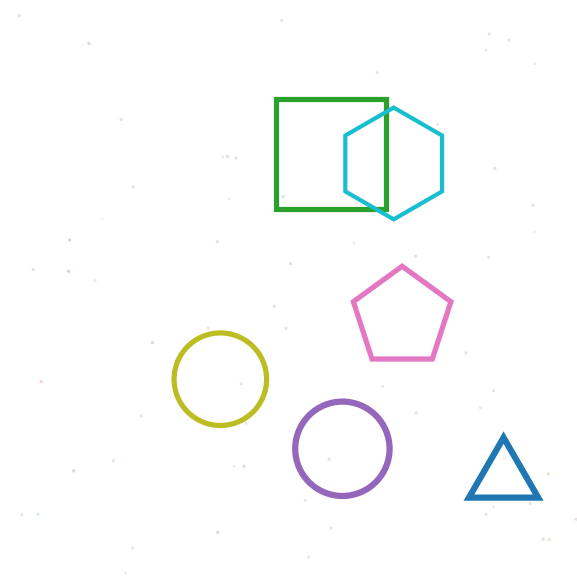[{"shape": "triangle", "thickness": 3, "radius": 0.35, "center": [0.872, 0.172]}, {"shape": "square", "thickness": 2.5, "radius": 0.48, "center": [0.573, 0.733]}, {"shape": "circle", "thickness": 3, "radius": 0.41, "center": [0.593, 0.222]}, {"shape": "pentagon", "thickness": 2.5, "radius": 0.44, "center": [0.696, 0.449]}, {"shape": "circle", "thickness": 2.5, "radius": 0.4, "center": [0.382, 0.343]}, {"shape": "hexagon", "thickness": 2, "radius": 0.48, "center": [0.682, 0.716]}]